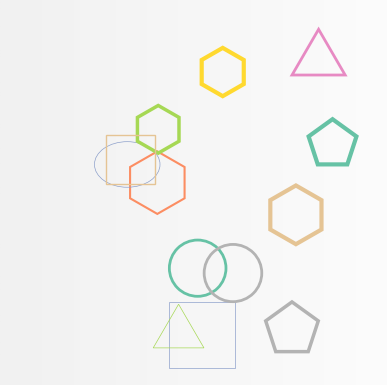[{"shape": "circle", "thickness": 2, "radius": 0.37, "center": [0.51, 0.303]}, {"shape": "pentagon", "thickness": 3, "radius": 0.32, "center": [0.858, 0.626]}, {"shape": "hexagon", "thickness": 1.5, "radius": 0.41, "center": [0.406, 0.526]}, {"shape": "oval", "thickness": 0.5, "radius": 0.42, "center": [0.328, 0.573]}, {"shape": "square", "thickness": 0.5, "radius": 0.43, "center": [0.52, 0.129]}, {"shape": "triangle", "thickness": 2, "radius": 0.4, "center": [0.822, 0.845]}, {"shape": "triangle", "thickness": 0.5, "radius": 0.38, "center": [0.461, 0.134]}, {"shape": "hexagon", "thickness": 2.5, "radius": 0.31, "center": [0.408, 0.664]}, {"shape": "hexagon", "thickness": 3, "radius": 0.31, "center": [0.575, 0.813]}, {"shape": "hexagon", "thickness": 3, "radius": 0.38, "center": [0.764, 0.442]}, {"shape": "square", "thickness": 1, "radius": 0.32, "center": [0.337, 0.586]}, {"shape": "circle", "thickness": 2, "radius": 0.37, "center": [0.601, 0.291]}, {"shape": "pentagon", "thickness": 2.5, "radius": 0.36, "center": [0.753, 0.144]}]